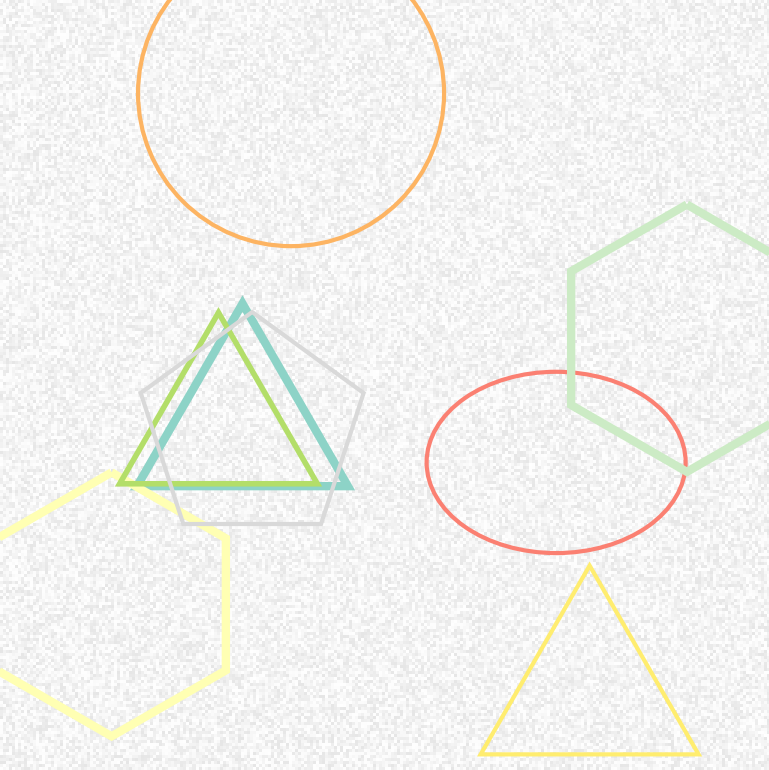[{"shape": "triangle", "thickness": 3, "radius": 0.79, "center": [0.315, 0.448]}, {"shape": "hexagon", "thickness": 3, "radius": 0.86, "center": [0.145, 0.215]}, {"shape": "oval", "thickness": 1.5, "radius": 0.84, "center": [0.722, 0.399]}, {"shape": "circle", "thickness": 1.5, "radius": 0.99, "center": [0.378, 0.879]}, {"shape": "triangle", "thickness": 2, "radius": 0.74, "center": [0.284, 0.446]}, {"shape": "pentagon", "thickness": 1.5, "radius": 0.76, "center": [0.327, 0.443]}, {"shape": "hexagon", "thickness": 3, "radius": 0.87, "center": [0.892, 0.561]}, {"shape": "triangle", "thickness": 1.5, "radius": 0.82, "center": [0.766, 0.102]}]